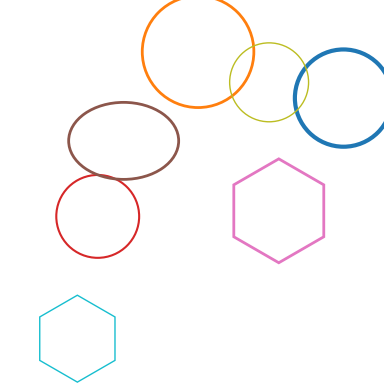[{"shape": "circle", "thickness": 3, "radius": 0.63, "center": [0.892, 0.745]}, {"shape": "circle", "thickness": 2, "radius": 0.72, "center": [0.514, 0.866]}, {"shape": "circle", "thickness": 1.5, "radius": 0.54, "center": [0.254, 0.438]}, {"shape": "oval", "thickness": 2, "radius": 0.71, "center": [0.321, 0.634]}, {"shape": "hexagon", "thickness": 2, "radius": 0.67, "center": [0.724, 0.452]}, {"shape": "circle", "thickness": 1, "radius": 0.51, "center": [0.699, 0.786]}, {"shape": "hexagon", "thickness": 1, "radius": 0.56, "center": [0.201, 0.12]}]